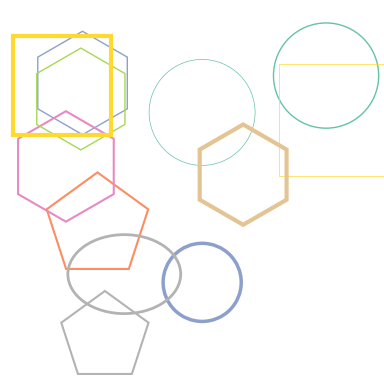[{"shape": "circle", "thickness": 0.5, "radius": 0.69, "center": [0.525, 0.708]}, {"shape": "circle", "thickness": 1, "radius": 0.68, "center": [0.847, 0.804]}, {"shape": "pentagon", "thickness": 1.5, "radius": 0.69, "center": [0.253, 0.414]}, {"shape": "hexagon", "thickness": 1, "radius": 0.67, "center": [0.214, 0.784]}, {"shape": "circle", "thickness": 2.5, "radius": 0.51, "center": [0.525, 0.267]}, {"shape": "hexagon", "thickness": 1.5, "radius": 0.72, "center": [0.171, 0.568]}, {"shape": "hexagon", "thickness": 1, "radius": 0.66, "center": [0.21, 0.743]}, {"shape": "square", "thickness": 0.5, "radius": 0.73, "center": [0.87, 0.688]}, {"shape": "square", "thickness": 3, "radius": 0.64, "center": [0.161, 0.778]}, {"shape": "hexagon", "thickness": 3, "radius": 0.65, "center": [0.632, 0.546]}, {"shape": "oval", "thickness": 2, "radius": 0.73, "center": [0.323, 0.288]}, {"shape": "pentagon", "thickness": 1.5, "radius": 0.6, "center": [0.272, 0.125]}]